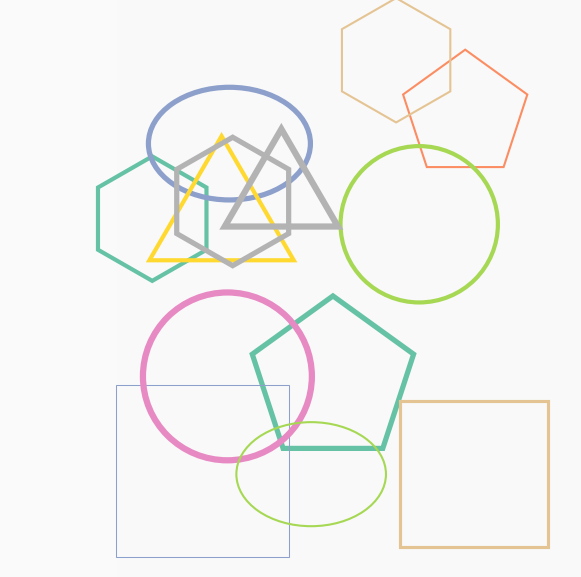[{"shape": "pentagon", "thickness": 2.5, "radius": 0.73, "center": [0.573, 0.341]}, {"shape": "hexagon", "thickness": 2, "radius": 0.54, "center": [0.262, 0.621]}, {"shape": "pentagon", "thickness": 1, "radius": 0.56, "center": [0.8, 0.801]}, {"shape": "square", "thickness": 0.5, "radius": 0.74, "center": [0.348, 0.183]}, {"shape": "oval", "thickness": 2.5, "radius": 0.7, "center": [0.395, 0.75]}, {"shape": "circle", "thickness": 3, "radius": 0.73, "center": [0.391, 0.347]}, {"shape": "circle", "thickness": 2, "radius": 0.68, "center": [0.721, 0.611]}, {"shape": "oval", "thickness": 1, "radius": 0.64, "center": [0.535, 0.178]}, {"shape": "triangle", "thickness": 2, "radius": 0.72, "center": [0.381, 0.62]}, {"shape": "square", "thickness": 1.5, "radius": 0.63, "center": [0.815, 0.178]}, {"shape": "hexagon", "thickness": 1, "radius": 0.54, "center": [0.682, 0.895]}, {"shape": "hexagon", "thickness": 2.5, "radius": 0.56, "center": [0.4, 0.65]}, {"shape": "triangle", "thickness": 3, "radius": 0.56, "center": [0.484, 0.663]}]